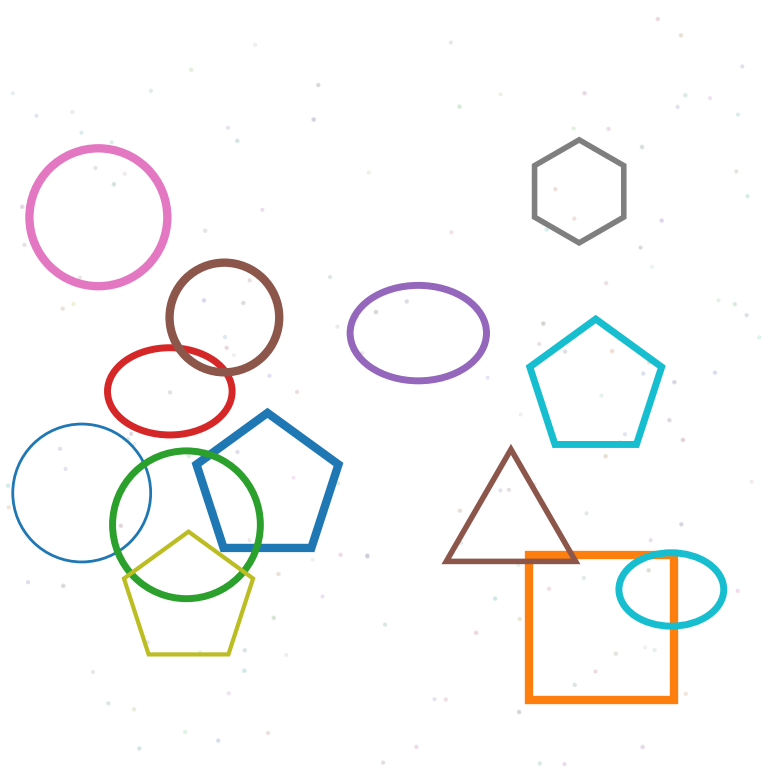[{"shape": "circle", "thickness": 1, "radius": 0.45, "center": [0.106, 0.36]}, {"shape": "pentagon", "thickness": 3, "radius": 0.48, "center": [0.347, 0.367]}, {"shape": "square", "thickness": 3, "radius": 0.47, "center": [0.781, 0.185]}, {"shape": "circle", "thickness": 2.5, "radius": 0.48, "center": [0.242, 0.318]}, {"shape": "oval", "thickness": 2.5, "radius": 0.4, "center": [0.221, 0.492]}, {"shape": "oval", "thickness": 2.5, "radius": 0.44, "center": [0.543, 0.567]}, {"shape": "circle", "thickness": 3, "radius": 0.36, "center": [0.291, 0.588]}, {"shape": "triangle", "thickness": 2, "radius": 0.48, "center": [0.664, 0.319]}, {"shape": "circle", "thickness": 3, "radius": 0.45, "center": [0.128, 0.718]}, {"shape": "hexagon", "thickness": 2, "radius": 0.33, "center": [0.752, 0.751]}, {"shape": "pentagon", "thickness": 1.5, "radius": 0.44, "center": [0.245, 0.221]}, {"shape": "pentagon", "thickness": 2.5, "radius": 0.45, "center": [0.774, 0.496]}, {"shape": "oval", "thickness": 2.5, "radius": 0.34, "center": [0.872, 0.234]}]